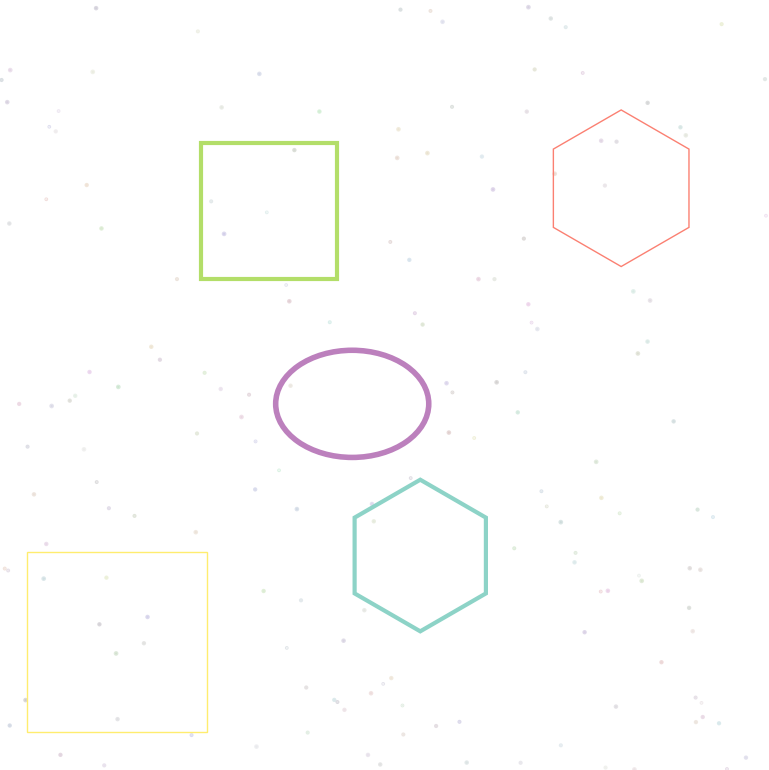[{"shape": "hexagon", "thickness": 1.5, "radius": 0.49, "center": [0.546, 0.279]}, {"shape": "hexagon", "thickness": 0.5, "radius": 0.51, "center": [0.807, 0.756]}, {"shape": "square", "thickness": 1.5, "radius": 0.44, "center": [0.349, 0.726]}, {"shape": "oval", "thickness": 2, "radius": 0.5, "center": [0.457, 0.476]}, {"shape": "square", "thickness": 0.5, "radius": 0.59, "center": [0.152, 0.166]}]